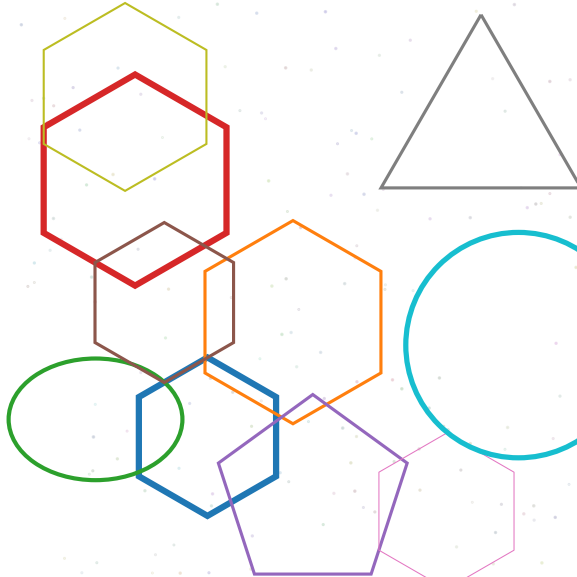[{"shape": "hexagon", "thickness": 3, "radius": 0.69, "center": [0.359, 0.243]}, {"shape": "hexagon", "thickness": 1.5, "radius": 0.88, "center": [0.507, 0.441]}, {"shape": "oval", "thickness": 2, "radius": 0.75, "center": [0.165, 0.273]}, {"shape": "hexagon", "thickness": 3, "radius": 0.91, "center": [0.234, 0.687]}, {"shape": "pentagon", "thickness": 1.5, "radius": 0.86, "center": [0.542, 0.144]}, {"shape": "hexagon", "thickness": 1.5, "radius": 0.69, "center": [0.284, 0.475]}, {"shape": "hexagon", "thickness": 0.5, "radius": 0.68, "center": [0.773, 0.114]}, {"shape": "triangle", "thickness": 1.5, "radius": 1.0, "center": [0.833, 0.774]}, {"shape": "hexagon", "thickness": 1, "radius": 0.81, "center": [0.217, 0.831]}, {"shape": "circle", "thickness": 2.5, "radius": 0.98, "center": [0.898, 0.402]}]